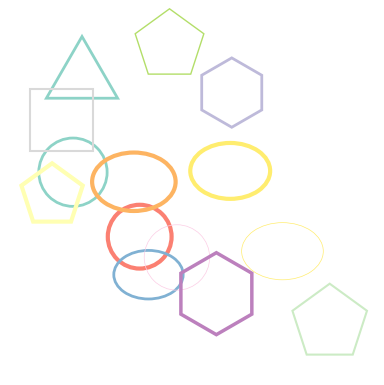[{"shape": "circle", "thickness": 2, "radius": 0.44, "center": [0.19, 0.553]}, {"shape": "triangle", "thickness": 2, "radius": 0.53, "center": [0.213, 0.798]}, {"shape": "pentagon", "thickness": 3, "radius": 0.42, "center": [0.135, 0.492]}, {"shape": "hexagon", "thickness": 2, "radius": 0.45, "center": [0.602, 0.76]}, {"shape": "circle", "thickness": 3, "radius": 0.41, "center": [0.363, 0.385]}, {"shape": "oval", "thickness": 2, "radius": 0.45, "center": [0.386, 0.286]}, {"shape": "oval", "thickness": 3, "radius": 0.54, "center": [0.348, 0.528]}, {"shape": "pentagon", "thickness": 1, "radius": 0.47, "center": [0.44, 0.883]}, {"shape": "circle", "thickness": 0.5, "radius": 0.42, "center": [0.46, 0.331]}, {"shape": "square", "thickness": 1.5, "radius": 0.4, "center": [0.16, 0.689]}, {"shape": "hexagon", "thickness": 2.5, "radius": 0.53, "center": [0.562, 0.237]}, {"shape": "pentagon", "thickness": 1.5, "radius": 0.51, "center": [0.856, 0.161]}, {"shape": "oval", "thickness": 3, "radius": 0.52, "center": [0.598, 0.556]}, {"shape": "oval", "thickness": 0.5, "radius": 0.53, "center": [0.734, 0.347]}]